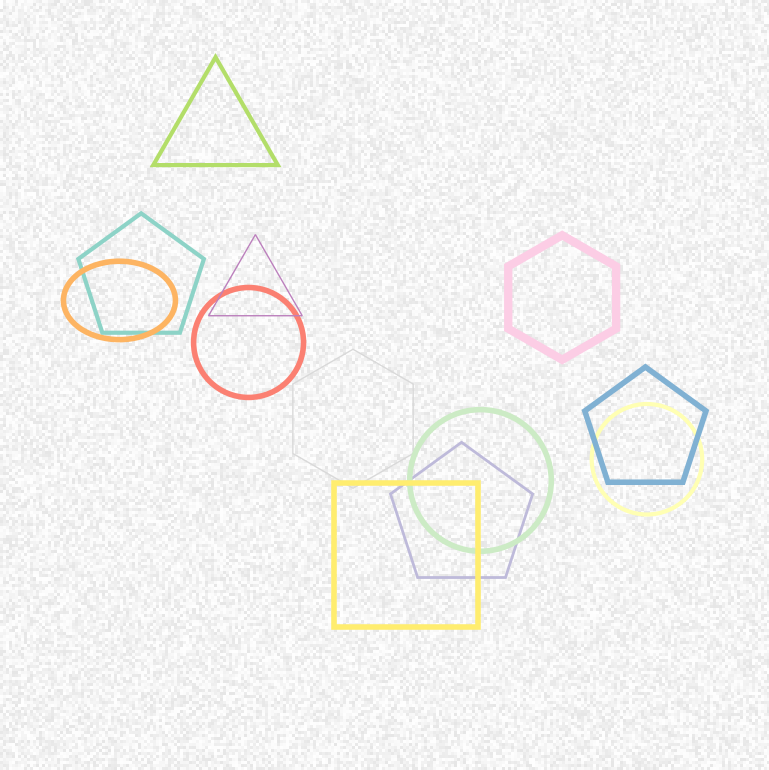[{"shape": "pentagon", "thickness": 1.5, "radius": 0.43, "center": [0.183, 0.637]}, {"shape": "circle", "thickness": 1.5, "radius": 0.36, "center": [0.84, 0.404]}, {"shape": "pentagon", "thickness": 1, "radius": 0.49, "center": [0.599, 0.329]}, {"shape": "circle", "thickness": 2, "radius": 0.36, "center": [0.323, 0.555]}, {"shape": "pentagon", "thickness": 2, "radius": 0.41, "center": [0.838, 0.441]}, {"shape": "oval", "thickness": 2, "radius": 0.36, "center": [0.155, 0.61]}, {"shape": "triangle", "thickness": 1.5, "radius": 0.47, "center": [0.28, 0.832]}, {"shape": "hexagon", "thickness": 3, "radius": 0.4, "center": [0.73, 0.614]}, {"shape": "hexagon", "thickness": 0.5, "radius": 0.45, "center": [0.458, 0.456]}, {"shape": "triangle", "thickness": 0.5, "radius": 0.35, "center": [0.332, 0.625]}, {"shape": "circle", "thickness": 2, "radius": 0.46, "center": [0.624, 0.376]}, {"shape": "square", "thickness": 2, "radius": 0.47, "center": [0.528, 0.279]}]